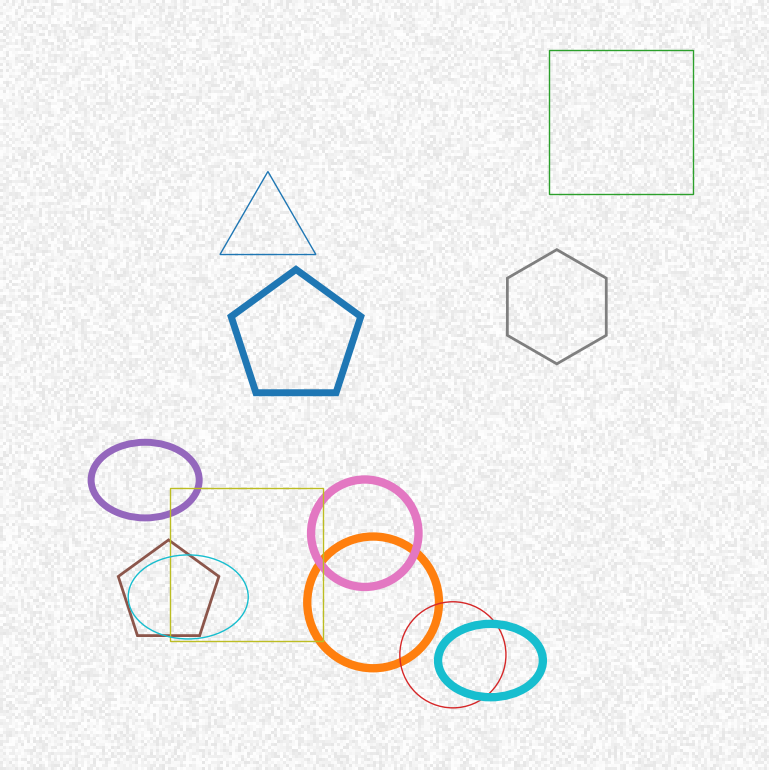[{"shape": "pentagon", "thickness": 2.5, "radius": 0.44, "center": [0.384, 0.562]}, {"shape": "triangle", "thickness": 0.5, "radius": 0.36, "center": [0.348, 0.705]}, {"shape": "circle", "thickness": 3, "radius": 0.43, "center": [0.485, 0.218]}, {"shape": "square", "thickness": 0.5, "radius": 0.47, "center": [0.807, 0.842]}, {"shape": "circle", "thickness": 0.5, "radius": 0.34, "center": [0.588, 0.15]}, {"shape": "oval", "thickness": 2.5, "radius": 0.35, "center": [0.189, 0.377]}, {"shape": "pentagon", "thickness": 1, "radius": 0.34, "center": [0.219, 0.23]}, {"shape": "circle", "thickness": 3, "radius": 0.35, "center": [0.474, 0.307]}, {"shape": "hexagon", "thickness": 1, "radius": 0.37, "center": [0.723, 0.602]}, {"shape": "square", "thickness": 0.5, "radius": 0.5, "center": [0.32, 0.267]}, {"shape": "oval", "thickness": 0.5, "radius": 0.39, "center": [0.244, 0.225]}, {"shape": "oval", "thickness": 3, "radius": 0.34, "center": [0.637, 0.142]}]